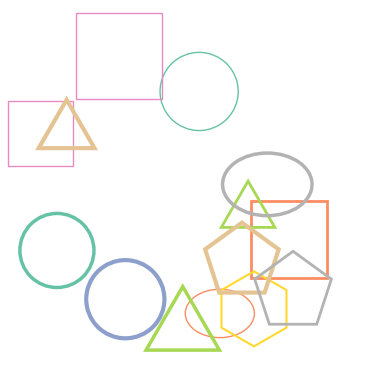[{"shape": "circle", "thickness": 1, "radius": 0.51, "center": [0.517, 0.762]}, {"shape": "circle", "thickness": 2.5, "radius": 0.48, "center": [0.148, 0.349]}, {"shape": "oval", "thickness": 1, "radius": 0.45, "center": [0.571, 0.186]}, {"shape": "square", "thickness": 2, "radius": 0.5, "center": [0.751, 0.379]}, {"shape": "circle", "thickness": 3, "radius": 0.51, "center": [0.326, 0.223]}, {"shape": "square", "thickness": 1, "radius": 0.42, "center": [0.106, 0.654]}, {"shape": "square", "thickness": 1, "radius": 0.56, "center": [0.308, 0.855]}, {"shape": "triangle", "thickness": 2, "radius": 0.4, "center": [0.644, 0.449]}, {"shape": "triangle", "thickness": 2.5, "radius": 0.55, "center": [0.475, 0.146]}, {"shape": "hexagon", "thickness": 1.5, "radius": 0.49, "center": [0.66, 0.198]}, {"shape": "pentagon", "thickness": 3, "radius": 0.5, "center": [0.628, 0.321]}, {"shape": "triangle", "thickness": 3, "radius": 0.42, "center": [0.173, 0.657]}, {"shape": "oval", "thickness": 2.5, "radius": 0.58, "center": [0.694, 0.521]}, {"shape": "pentagon", "thickness": 2, "radius": 0.52, "center": [0.761, 0.243]}]